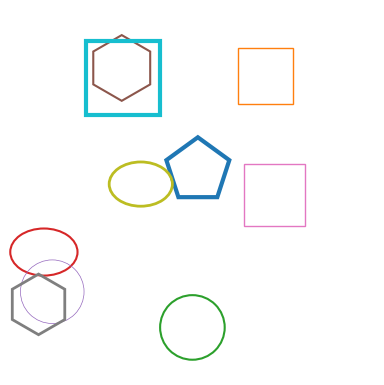[{"shape": "pentagon", "thickness": 3, "radius": 0.43, "center": [0.514, 0.557]}, {"shape": "square", "thickness": 1, "radius": 0.36, "center": [0.689, 0.802]}, {"shape": "circle", "thickness": 1.5, "radius": 0.42, "center": [0.5, 0.15]}, {"shape": "oval", "thickness": 1.5, "radius": 0.44, "center": [0.114, 0.345]}, {"shape": "circle", "thickness": 0.5, "radius": 0.41, "center": [0.136, 0.242]}, {"shape": "hexagon", "thickness": 1.5, "radius": 0.43, "center": [0.316, 0.823]}, {"shape": "square", "thickness": 1, "radius": 0.4, "center": [0.713, 0.494]}, {"shape": "hexagon", "thickness": 2, "radius": 0.39, "center": [0.1, 0.209]}, {"shape": "oval", "thickness": 2, "radius": 0.41, "center": [0.366, 0.522]}, {"shape": "square", "thickness": 3, "radius": 0.48, "center": [0.319, 0.797]}]